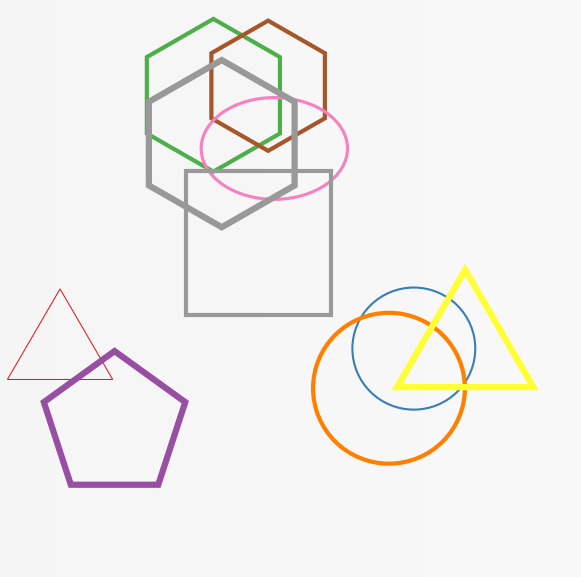[{"shape": "triangle", "thickness": 0.5, "radius": 0.52, "center": [0.103, 0.394]}, {"shape": "circle", "thickness": 1, "radius": 0.53, "center": [0.712, 0.396]}, {"shape": "hexagon", "thickness": 2, "radius": 0.66, "center": [0.367, 0.834]}, {"shape": "pentagon", "thickness": 3, "radius": 0.64, "center": [0.197, 0.263]}, {"shape": "circle", "thickness": 2, "radius": 0.65, "center": [0.669, 0.327]}, {"shape": "triangle", "thickness": 3, "radius": 0.68, "center": [0.8, 0.396]}, {"shape": "hexagon", "thickness": 2, "radius": 0.56, "center": [0.461, 0.851]}, {"shape": "oval", "thickness": 1.5, "radius": 0.63, "center": [0.472, 0.742]}, {"shape": "hexagon", "thickness": 3, "radius": 0.72, "center": [0.381, 0.75]}, {"shape": "square", "thickness": 2, "radius": 0.63, "center": [0.445, 0.578]}]